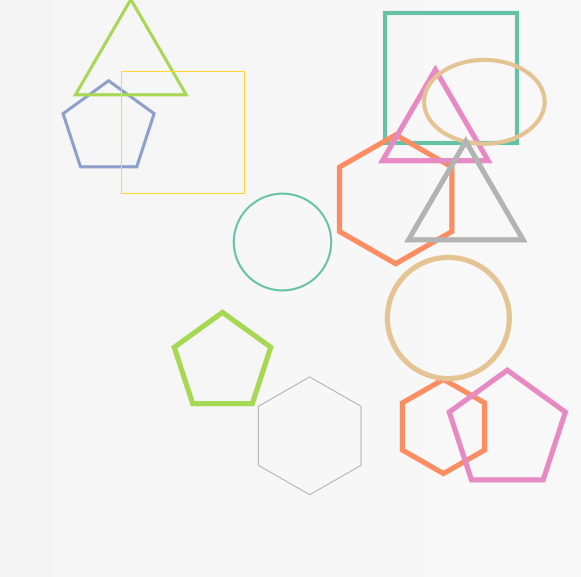[{"shape": "circle", "thickness": 1, "radius": 0.42, "center": [0.486, 0.58]}, {"shape": "square", "thickness": 2, "radius": 0.57, "center": [0.776, 0.864]}, {"shape": "hexagon", "thickness": 2.5, "radius": 0.41, "center": [0.763, 0.261]}, {"shape": "hexagon", "thickness": 2.5, "radius": 0.56, "center": [0.681, 0.654]}, {"shape": "pentagon", "thickness": 1.5, "radius": 0.41, "center": [0.187, 0.777]}, {"shape": "triangle", "thickness": 2.5, "radius": 0.52, "center": [0.749, 0.773]}, {"shape": "pentagon", "thickness": 2.5, "radius": 0.53, "center": [0.873, 0.253]}, {"shape": "triangle", "thickness": 1.5, "radius": 0.55, "center": [0.225, 0.89]}, {"shape": "pentagon", "thickness": 2.5, "radius": 0.44, "center": [0.383, 0.371]}, {"shape": "square", "thickness": 0.5, "radius": 0.53, "center": [0.314, 0.77]}, {"shape": "oval", "thickness": 2, "radius": 0.52, "center": [0.833, 0.823]}, {"shape": "circle", "thickness": 2.5, "radius": 0.52, "center": [0.771, 0.449]}, {"shape": "hexagon", "thickness": 0.5, "radius": 0.51, "center": [0.533, 0.244]}, {"shape": "triangle", "thickness": 2.5, "radius": 0.57, "center": [0.801, 0.641]}]